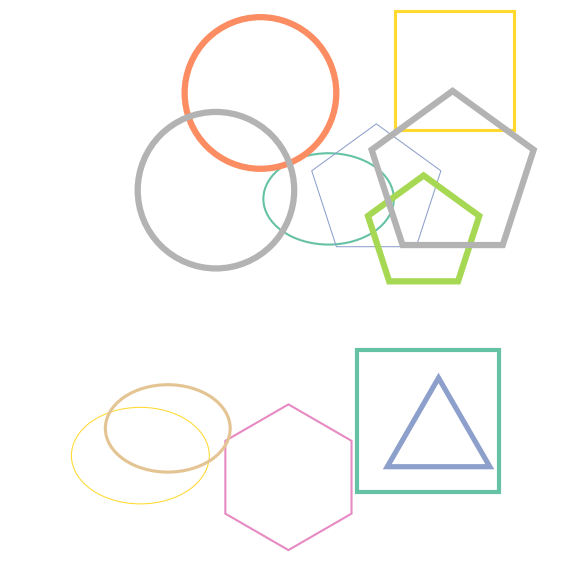[{"shape": "oval", "thickness": 1, "radius": 0.56, "center": [0.569, 0.655]}, {"shape": "square", "thickness": 2, "radius": 0.61, "center": [0.741, 0.271]}, {"shape": "circle", "thickness": 3, "radius": 0.66, "center": [0.451, 0.838]}, {"shape": "pentagon", "thickness": 0.5, "radius": 0.59, "center": [0.652, 0.667]}, {"shape": "triangle", "thickness": 2.5, "radius": 0.51, "center": [0.759, 0.242]}, {"shape": "hexagon", "thickness": 1, "radius": 0.63, "center": [0.499, 0.173]}, {"shape": "pentagon", "thickness": 3, "radius": 0.51, "center": [0.734, 0.594]}, {"shape": "square", "thickness": 1.5, "radius": 0.51, "center": [0.787, 0.877]}, {"shape": "oval", "thickness": 0.5, "radius": 0.6, "center": [0.243, 0.21]}, {"shape": "oval", "thickness": 1.5, "radius": 0.54, "center": [0.291, 0.257]}, {"shape": "circle", "thickness": 3, "radius": 0.68, "center": [0.374, 0.67]}, {"shape": "pentagon", "thickness": 3, "radius": 0.74, "center": [0.784, 0.694]}]